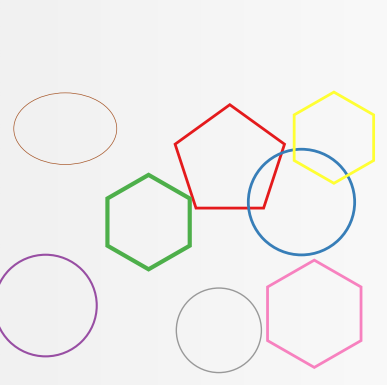[{"shape": "pentagon", "thickness": 2, "radius": 0.74, "center": [0.593, 0.58]}, {"shape": "circle", "thickness": 2, "radius": 0.69, "center": [0.778, 0.475]}, {"shape": "hexagon", "thickness": 3, "radius": 0.61, "center": [0.383, 0.423]}, {"shape": "circle", "thickness": 1.5, "radius": 0.66, "center": [0.118, 0.206]}, {"shape": "hexagon", "thickness": 2, "radius": 0.59, "center": [0.862, 0.642]}, {"shape": "oval", "thickness": 0.5, "radius": 0.66, "center": [0.168, 0.666]}, {"shape": "hexagon", "thickness": 2, "radius": 0.7, "center": [0.811, 0.185]}, {"shape": "circle", "thickness": 1, "radius": 0.55, "center": [0.565, 0.142]}]